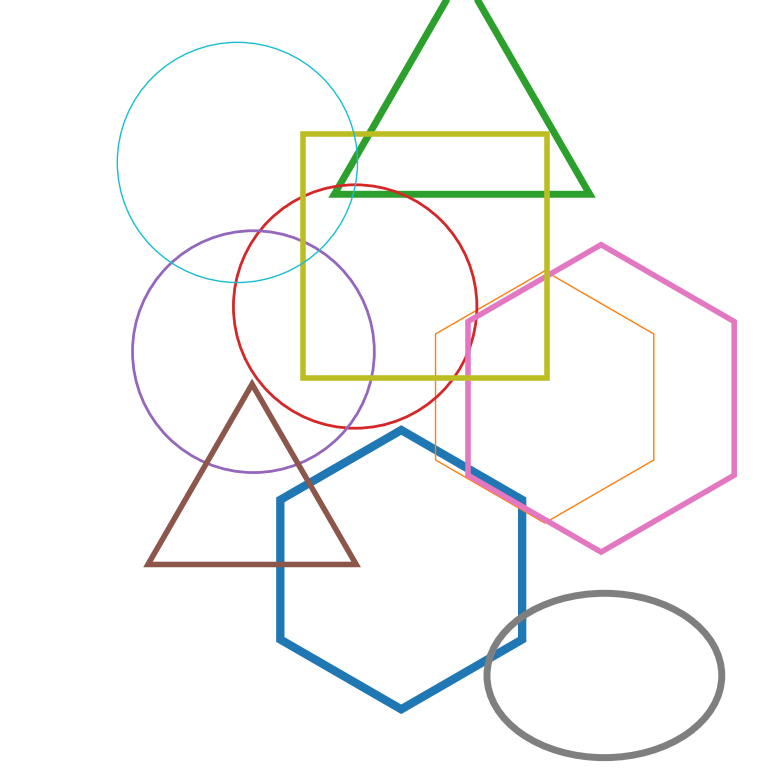[{"shape": "hexagon", "thickness": 3, "radius": 0.91, "center": [0.521, 0.26]}, {"shape": "hexagon", "thickness": 0.5, "radius": 0.82, "center": [0.707, 0.484]}, {"shape": "triangle", "thickness": 2.5, "radius": 0.96, "center": [0.6, 0.843]}, {"shape": "circle", "thickness": 1, "radius": 0.79, "center": [0.461, 0.602]}, {"shape": "circle", "thickness": 1, "radius": 0.79, "center": [0.329, 0.543]}, {"shape": "triangle", "thickness": 2, "radius": 0.78, "center": [0.327, 0.345]}, {"shape": "hexagon", "thickness": 2, "radius": 1.0, "center": [0.781, 0.483]}, {"shape": "oval", "thickness": 2.5, "radius": 0.76, "center": [0.785, 0.123]}, {"shape": "square", "thickness": 2, "radius": 0.79, "center": [0.551, 0.668]}, {"shape": "circle", "thickness": 0.5, "radius": 0.78, "center": [0.308, 0.789]}]